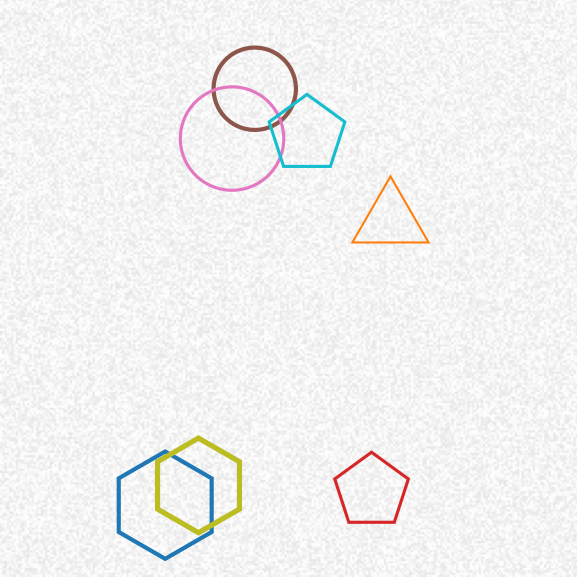[{"shape": "hexagon", "thickness": 2, "radius": 0.46, "center": [0.286, 0.124]}, {"shape": "triangle", "thickness": 1, "radius": 0.38, "center": [0.676, 0.617]}, {"shape": "pentagon", "thickness": 1.5, "radius": 0.34, "center": [0.643, 0.149]}, {"shape": "circle", "thickness": 2, "radius": 0.36, "center": [0.441, 0.845]}, {"shape": "circle", "thickness": 1.5, "radius": 0.45, "center": [0.402, 0.759]}, {"shape": "hexagon", "thickness": 2.5, "radius": 0.41, "center": [0.344, 0.159]}, {"shape": "pentagon", "thickness": 1.5, "radius": 0.34, "center": [0.532, 0.767]}]